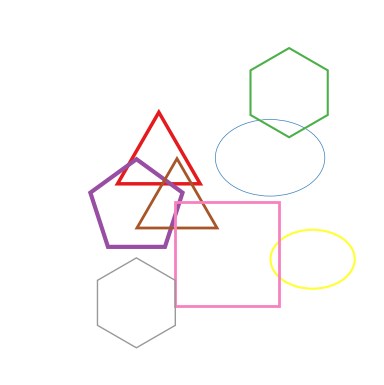[{"shape": "triangle", "thickness": 2.5, "radius": 0.62, "center": [0.413, 0.585]}, {"shape": "oval", "thickness": 0.5, "radius": 0.71, "center": [0.701, 0.59]}, {"shape": "hexagon", "thickness": 1.5, "radius": 0.58, "center": [0.751, 0.759]}, {"shape": "pentagon", "thickness": 3, "radius": 0.63, "center": [0.354, 0.461]}, {"shape": "oval", "thickness": 1.5, "radius": 0.55, "center": [0.812, 0.327]}, {"shape": "triangle", "thickness": 2, "radius": 0.6, "center": [0.46, 0.468]}, {"shape": "square", "thickness": 2, "radius": 0.67, "center": [0.589, 0.341]}, {"shape": "hexagon", "thickness": 1, "radius": 0.58, "center": [0.354, 0.213]}]